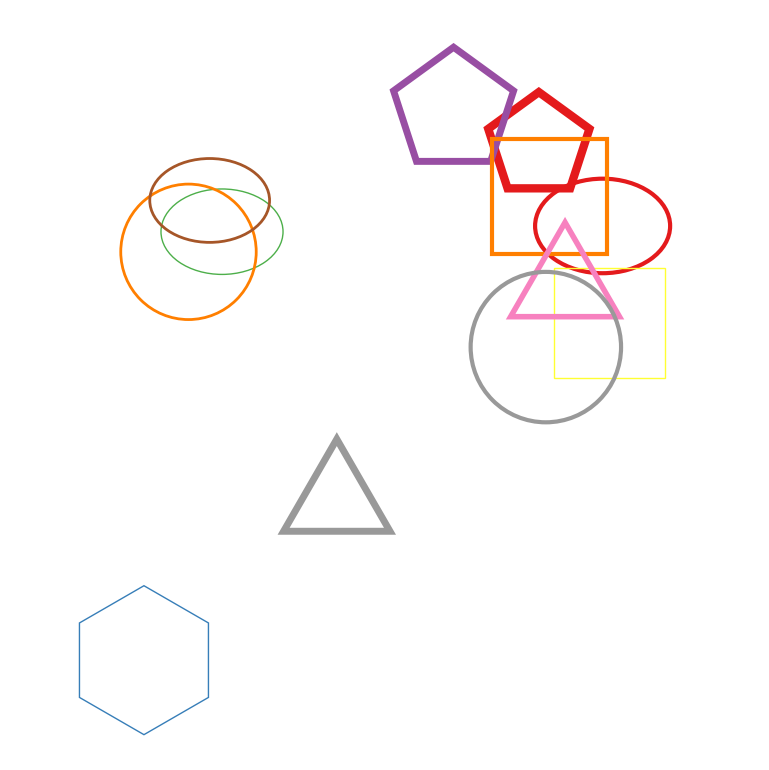[{"shape": "pentagon", "thickness": 3, "radius": 0.35, "center": [0.7, 0.811]}, {"shape": "oval", "thickness": 1.5, "radius": 0.44, "center": [0.783, 0.707]}, {"shape": "hexagon", "thickness": 0.5, "radius": 0.48, "center": [0.187, 0.143]}, {"shape": "oval", "thickness": 0.5, "radius": 0.4, "center": [0.288, 0.699]}, {"shape": "pentagon", "thickness": 2.5, "radius": 0.41, "center": [0.589, 0.857]}, {"shape": "square", "thickness": 1.5, "radius": 0.37, "center": [0.714, 0.745]}, {"shape": "circle", "thickness": 1, "radius": 0.44, "center": [0.245, 0.673]}, {"shape": "square", "thickness": 0.5, "radius": 0.36, "center": [0.792, 0.581]}, {"shape": "oval", "thickness": 1, "radius": 0.39, "center": [0.272, 0.74]}, {"shape": "triangle", "thickness": 2, "radius": 0.41, "center": [0.734, 0.63]}, {"shape": "triangle", "thickness": 2.5, "radius": 0.4, "center": [0.437, 0.35]}, {"shape": "circle", "thickness": 1.5, "radius": 0.49, "center": [0.709, 0.549]}]